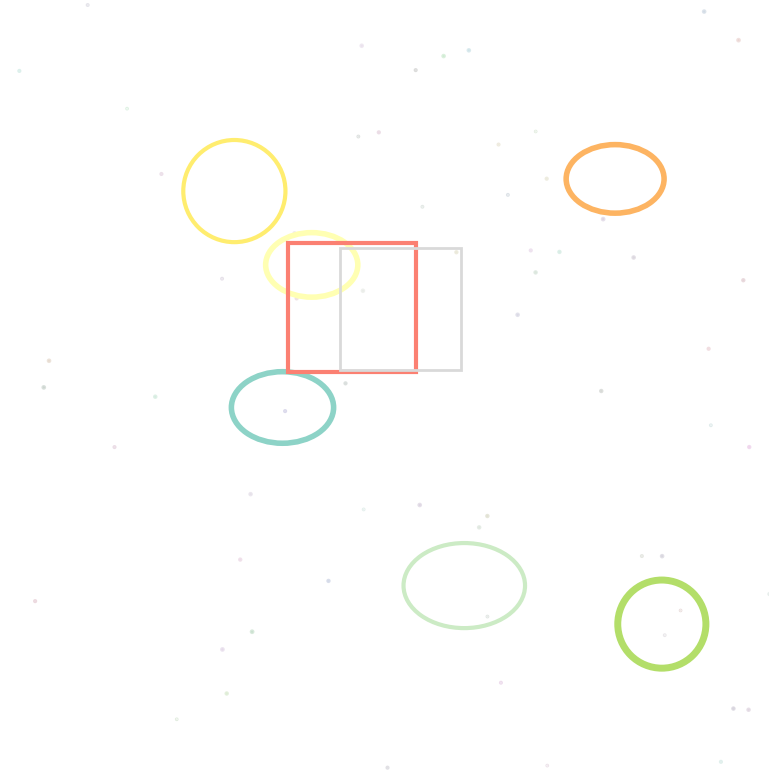[{"shape": "oval", "thickness": 2, "radius": 0.33, "center": [0.367, 0.471]}, {"shape": "oval", "thickness": 2, "radius": 0.3, "center": [0.405, 0.656]}, {"shape": "square", "thickness": 1.5, "radius": 0.42, "center": [0.457, 0.6]}, {"shape": "oval", "thickness": 2, "radius": 0.32, "center": [0.799, 0.768]}, {"shape": "circle", "thickness": 2.5, "radius": 0.29, "center": [0.86, 0.189]}, {"shape": "square", "thickness": 1, "radius": 0.4, "center": [0.52, 0.599]}, {"shape": "oval", "thickness": 1.5, "radius": 0.39, "center": [0.603, 0.24]}, {"shape": "circle", "thickness": 1.5, "radius": 0.33, "center": [0.304, 0.752]}]